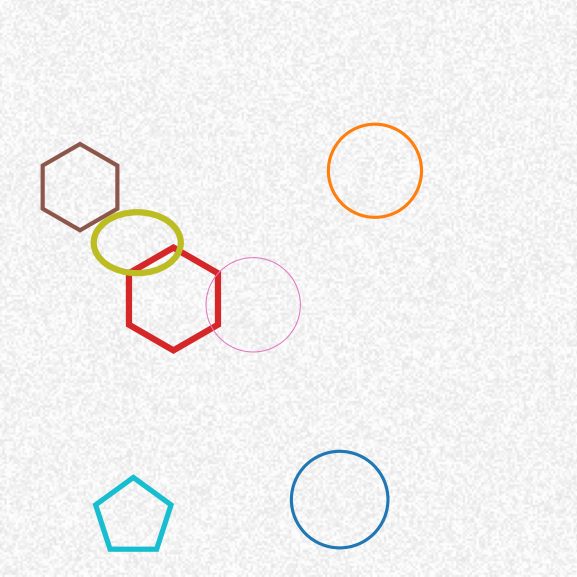[{"shape": "circle", "thickness": 1.5, "radius": 0.42, "center": [0.588, 0.134]}, {"shape": "circle", "thickness": 1.5, "radius": 0.4, "center": [0.649, 0.703]}, {"shape": "hexagon", "thickness": 3, "radius": 0.45, "center": [0.3, 0.481]}, {"shape": "hexagon", "thickness": 2, "radius": 0.37, "center": [0.139, 0.675]}, {"shape": "circle", "thickness": 0.5, "radius": 0.41, "center": [0.438, 0.471]}, {"shape": "oval", "thickness": 3, "radius": 0.38, "center": [0.238, 0.579]}, {"shape": "pentagon", "thickness": 2.5, "radius": 0.34, "center": [0.231, 0.104]}]